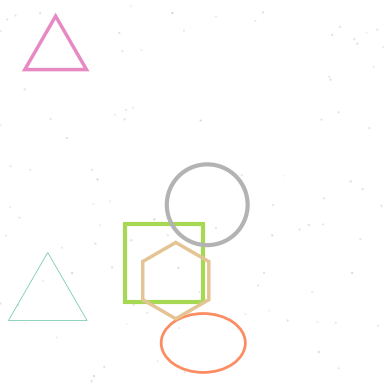[{"shape": "triangle", "thickness": 0.5, "radius": 0.59, "center": [0.124, 0.226]}, {"shape": "oval", "thickness": 2, "radius": 0.55, "center": [0.528, 0.109]}, {"shape": "triangle", "thickness": 2.5, "radius": 0.46, "center": [0.145, 0.866]}, {"shape": "square", "thickness": 3, "radius": 0.5, "center": [0.426, 0.316]}, {"shape": "hexagon", "thickness": 2.5, "radius": 0.5, "center": [0.457, 0.271]}, {"shape": "circle", "thickness": 3, "radius": 0.52, "center": [0.538, 0.468]}]